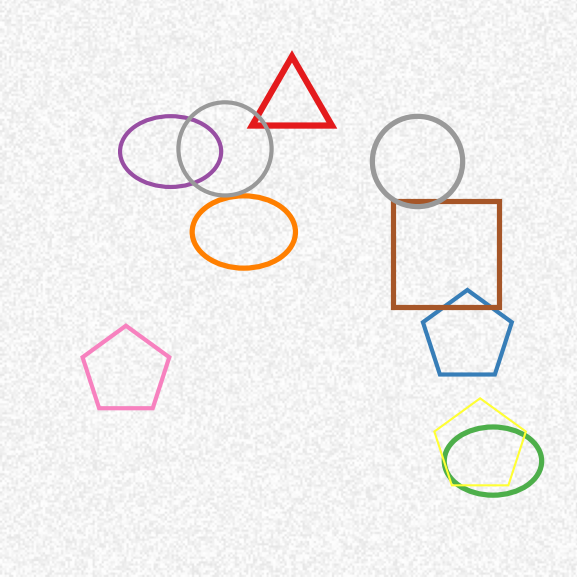[{"shape": "triangle", "thickness": 3, "radius": 0.4, "center": [0.506, 0.822]}, {"shape": "pentagon", "thickness": 2, "radius": 0.4, "center": [0.809, 0.416]}, {"shape": "oval", "thickness": 2.5, "radius": 0.42, "center": [0.854, 0.201]}, {"shape": "oval", "thickness": 2, "radius": 0.44, "center": [0.295, 0.737]}, {"shape": "oval", "thickness": 2.5, "radius": 0.45, "center": [0.422, 0.597]}, {"shape": "pentagon", "thickness": 1, "radius": 0.42, "center": [0.831, 0.226]}, {"shape": "square", "thickness": 2.5, "radius": 0.46, "center": [0.772, 0.559]}, {"shape": "pentagon", "thickness": 2, "radius": 0.39, "center": [0.218, 0.356]}, {"shape": "circle", "thickness": 2, "radius": 0.4, "center": [0.39, 0.741]}, {"shape": "circle", "thickness": 2.5, "radius": 0.39, "center": [0.723, 0.72]}]